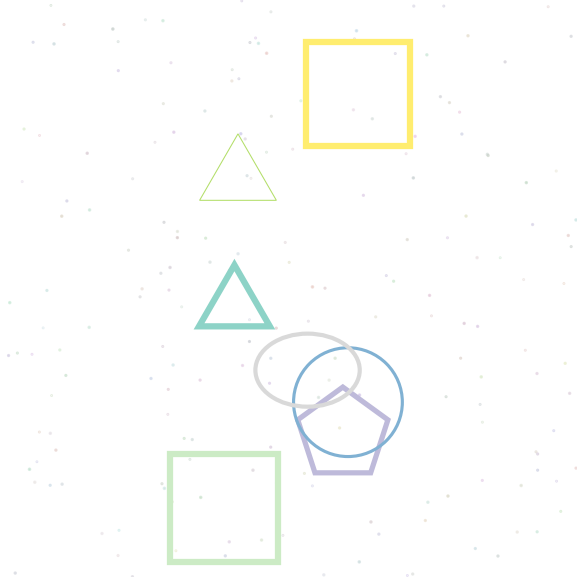[{"shape": "triangle", "thickness": 3, "radius": 0.35, "center": [0.406, 0.469]}, {"shape": "pentagon", "thickness": 2.5, "radius": 0.41, "center": [0.594, 0.247]}, {"shape": "circle", "thickness": 1.5, "radius": 0.47, "center": [0.603, 0.303]}, {"shape": "triangle", "thickness": 0.5, "radius": 0.38, "center": [0.412, 0.691]}, {"shape": "oval", "thickness": 2, "radius": 0.45, "center": [0.533, 0.358]}, {"shape": "square", "thickness": 3, "radius": 0.47, "center": [0.388, 0.12]}, {"shape": "square", "thickness": 3, "radius": 0.45, "center": [0.62, 0.837]}]